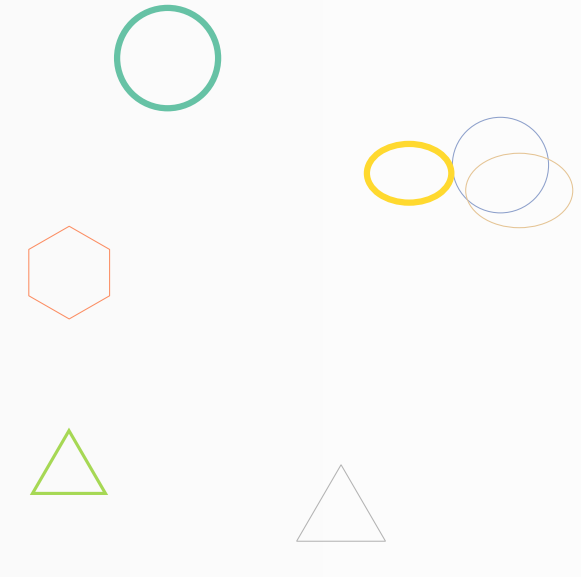[{"shape": "circle", "thickness": 3, "radius": 0.43, "center": [0.288, 0.899]}, {"shape": "hexagon", "thickness": 0.5, "radius": 0.4, "center": [0.119, 0.527]}, {"shape": "circle", "thickness": 0.5, "radius": 0.41, "center": [0.861, 0.713]}, {"shape": "triangle", "thickness": 1.5, "radius": 0.36, "center": [0.119, 0.181]}, {"shape": "oval", "thickness": 3, "radius": 0.36, "center": [0.704, 0.699]}, {"shape": "oval", "thickness": 0.5, "radius": 0.46, "center": [0.893, 0.669]}, {"shape": "triangle", "thickness": 0.5, "radius": 0.44, "center": [0.587, 0.106]}]